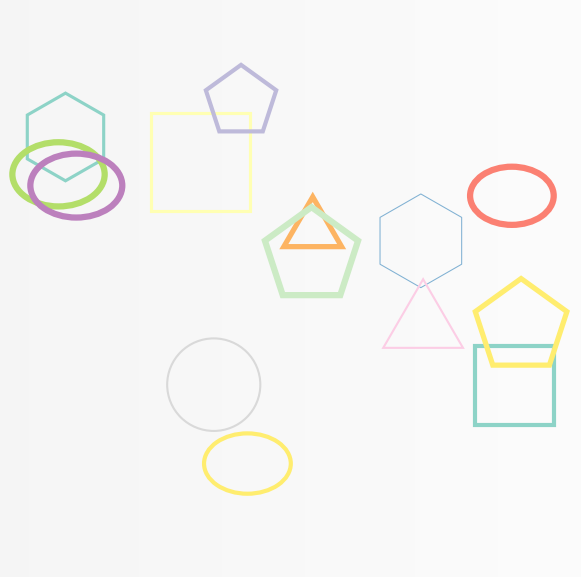[{"shape": "square", "thickness": 2, "radius": 0.34, "center": [0.885, 0.332]}, {"shape": "hexagon", "thickness": 1.5, "radius": 0.38, "center": [0.113, 0.762]}, {"shape": "square", "thickness": 1.5, "radius": 0.43, "center": [0.345, 0.719]}, {"shape": "pentagon", "thickness": 2, "radius": 0.32, "center": [0.415, 0.823]}, {"shape": "oval", "thickness": 3, "radius": 0.36, "center": [0.881, 0.66]}, {"shape": "hexagon", "thickness": 0.5, "radius": 0.41, "center": [0.724, 0.582]}, {"shape": "triangle", "thickness": 2.5, "radius": 0.29, "center": [0.538, 0.601]}, {"shape": "oval", "thickness": 3, "radius": 0.4, "center": [0.101, 0.697]}, {"shape": "triangle", "thickness": 1, "radius": 0.4, "center": [0.728, 0.436]}, {"shape": "circle", "thickness": 1, "radius": 0.4, "center": [0.368, 0.333]}, {"shape": "oval", "thickness": 3, "radius": 0.4, "center": [0.131, 0.678]}, {"shape": "pentagon", "thickness": 3, "radius": 0.42, "center": [0.536, 0.556]}, {"shape": "pentagon", "thickness": 2.5, "radius": 0.41, "center": [0.897, 0.434]}, {"shape": "oval", "thickness": 2, "radius": 0.37, "center": [0.426, 0.196]}]